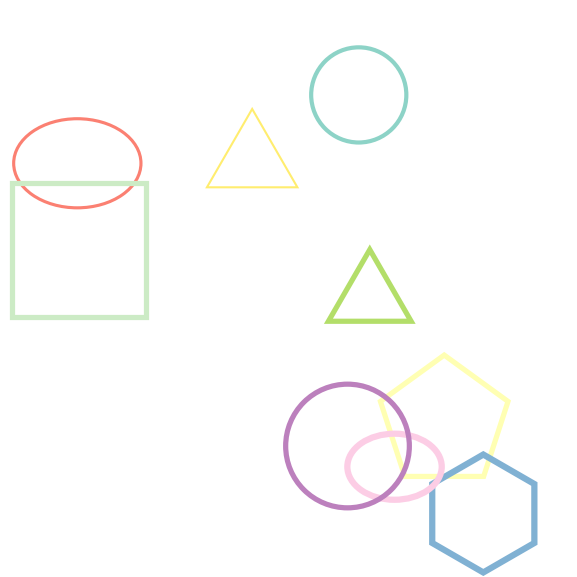[{"shape": "circle", "thickness": 2, "radius": 0.41, "center": [0.621, 0.835]}, {"shape": "pentagon", "thickness": 2.5, "radius": 0.58, "center": [0.769, 0.268]}, {"shape": "oval", "thickness": 1.5, "radius": 0.55, "center": [0.134, 0.716]}, {"shape": "hexagon", "thickness": 3, "radius": 0.51, "center": [0.837, 0.11]}, {"shape": "triangle", "thickness": 2.5, "radius": 0.41, "center": [0.64, 0.484]}, {"shape": "oval", "thickness": 3, "radius": 0.41, "center": [0.683, 0.191]}, {"shape": "circle", "thickness": 2.5, "radius": 0.54, "center": [0.602, 0.227]}, {"shape": "square", "thickness": 2.5, "radius": 0.58, "center": [0.137, 0.566]}, {"shape": "triangle", "thickness": 1, "radius": 0.45, "center": [0.437, 0.72]}]